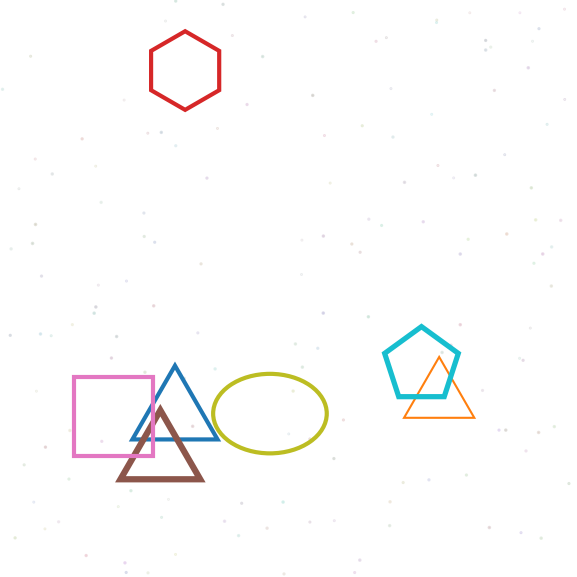[{"shape": "triangle", "thickness": 2, "radius": 0.43, "center": [0.303, 0.281]}, {"shape": "triangle", "thickness": 1, "radius": 0.35, "center": [0.76, 0.311]}, {"shape": "hexagon", "thickness": 2, "radius": 0.34, "center": [0.321, 0.877]}, {"shape": "triangle", "thickness": 3, "radius": 0.4, "center": [0.278, 0.209]}, {"shape": "square", "thickness": 2, "radius": 0.34, "center": [0.197, 0.277]}, {"shape": "oval", "thickness": 2, "radius": 0.49, "center": [0.467, 0.283]}, {"shape": "pentagon", "thickness": 2.5, "radius": 0.34, "center": [0.73, 0.367]}]